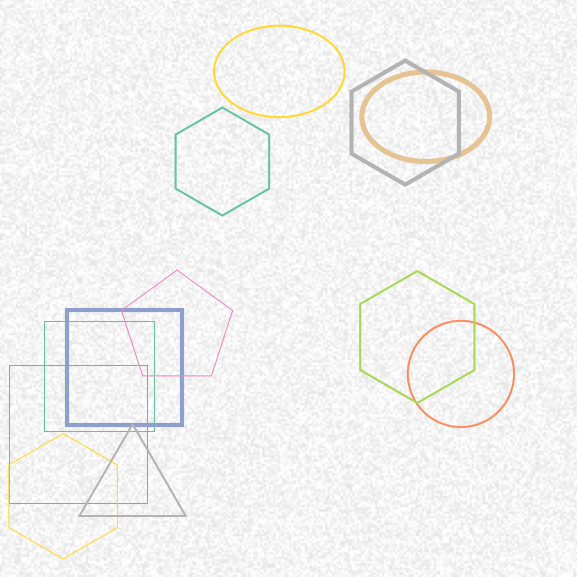[{"shape": "square", "thickness": 0.5, "radius": 0.48, "center": [0.172, 0.348]}, {"shape": "hexagon", "thickness": 1, "radius": 0.47, "center": [0.385, 0.719]}, {"shape": "circle", "thickness": 1, "radius": 0.46, "center": [0.798, 0.352]}, {"shape": "square", "thickness": 2, "radius": 0.5, "center": [0.216, 0.363]}, {"shape": "square", "thickness": 0.5, "radius": 0.6, "center": [0.136, 0.248]}, {"shape": "pentagon", "thickness": 0.5, "radius": 0.51, "center": [0.307, 0.43]}, {"shape": "hexagon", "thickness": 1, "radius": 0.57, "center": [0.723, 0.416]}, {"shape": "hexagon", "thickness": 0.5, "radius": 0.54, "center": [0.109, 0.14]}, {"shape": "oval", "thickness": 1, "radius": 0.57, "center": [0.484, 0.875]}, {"shape": "oval", "thickness": 2.5, "radius": 0.55, "center": [0.737, 0.797]}, {"shape": "hexagon", "thickness": 2, "radius": 0.54, "center": [0.702, 0.787]}, {"shape": "triangle", "thickness": 1, "radius": 0.53, "center": [0.23, 0.159]}]